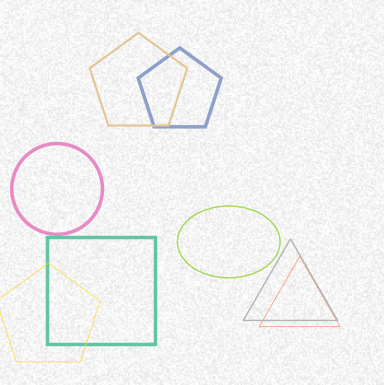[{"shape": "square", "thickness": 2.5, "radius": 0.7, "center": [0.263, 0.246]}, {"shape": "triangle", "thickness": 0.5, "radius": 0.61, "center": [0.778, 0.212]}, {"shape": "pentagon", "thickness": 2.5, "radius": 0.57, "center": [0.467, 0.762]}, {"shape": "circle", "thickness": 2.5, "radius": 0.59, "center": [0.148, 0.509]}, {"shape": "oval", "thickness": 1, "radius": 0.67, "center": [0.594, 0.372]}, {"shape": "pentagon", "thickness": 0.5, "radius": 0.71, "center": [0.126, 0.175]}, {"shape": "pentagon", "thickness": 1.5, "radius": 0.67, "center": [0.36, 0.782]}, {"shape": "triangle", "thickness": 1, "radius": 0.71, "center": [0.754, 0.238]}]